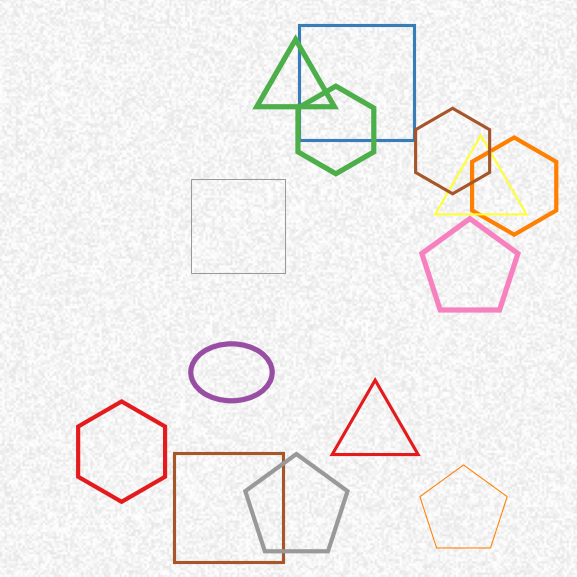[{"shape": "triangle", "thickness": 1.5, "radius": 0.43, "center": [0.65, 0.255]}, {"shape": "hexagon", "thickness": 2, "radius": 0.43, "center": [0.211, 0.217]}, {"shape": "square", "thickness": 1.5, "radius": 0.5, "center": [0.617, 0.856]}, {"shape": "triangle", "thickness": 2.5, "radius": 0.39, "center": [0.512, 0.853]}, {"shape": "hexagon", "thickness": 2.5, "radius": 0.38, "center": [0.582, 0.774]}, {"shape": "oval", "thickness": 2.5, "radius": 0.35, "center": [0.401, 0.354]}, {"shape": "pentagon", "thickness": 0.5, "radius": 0.4, "center": [0.803, 0.115]}, {"shape": "hexagon", "thickness": 2, "radius": 0.42, "center": [0.89, 0.677]}, {"shape": "triangle", "thickness": 1, "radius": 0.46, "center": [0.833, 0.674]}, {"shape": "square", "thickness": 1.5, "radius": 0.47, "center": [0.395, 0.121]}, {"shape": "hexagon", "thickness": 1.5, "radius": 0.37, "center": [0.784, 0.738]}, {"shape": "pentagon", "thickness": 2.5, "radius": 0.44, "center": [0.814, 0.533]}, {"shape": "square", "thickness": 0.5, "radius": 0.41, "center": [0.413, 0.609]}, {"shape": "pentagon", "thickness": 2, "radius": 0.47, "center": [0.513, 0.12]}]